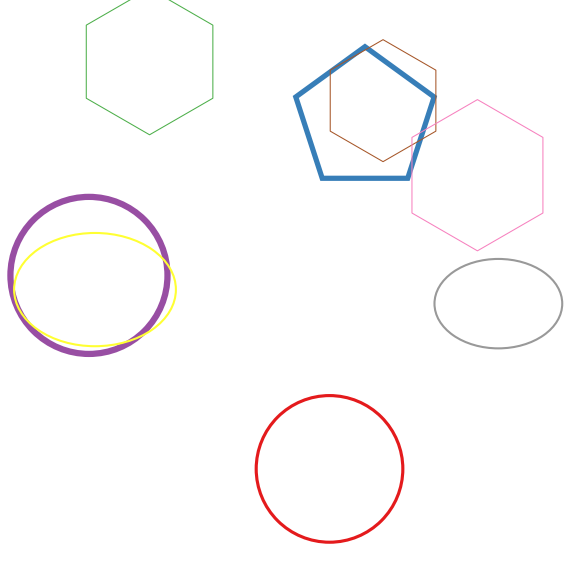[{"shape": "circle", "thickness": 1.5, "radius": 0.63, "center": [0.571, 0.187]}, {"shape": "pentagon", "thickness": 2.5, "radius": 0.63, "center": [0.632, 0.792]}, {"shape": "hexagon", "thickness": 0.5, "radius": 0.63, "center": [0.259, 0.892]}, {"shape": "circle", "thickness": 3, "radius": 0.68, "center": [0.154, 0.522]}, {"shape": "oval", "thickness": 1, "radius": 0.7, "center": [0.164, 0.498]}, {"shape": "hexagon", "thickness": 0.5, "radius": 0.53, "center": [0.663, 0.825]}, {"shape": "hexagon", "thickness": 0.5, "radius": 0.65, "center": [0.827, 0.696]}, {"shape": "oval", "thickness": 1, "radius": 0.55, "center": [0.863, 0.473]}]